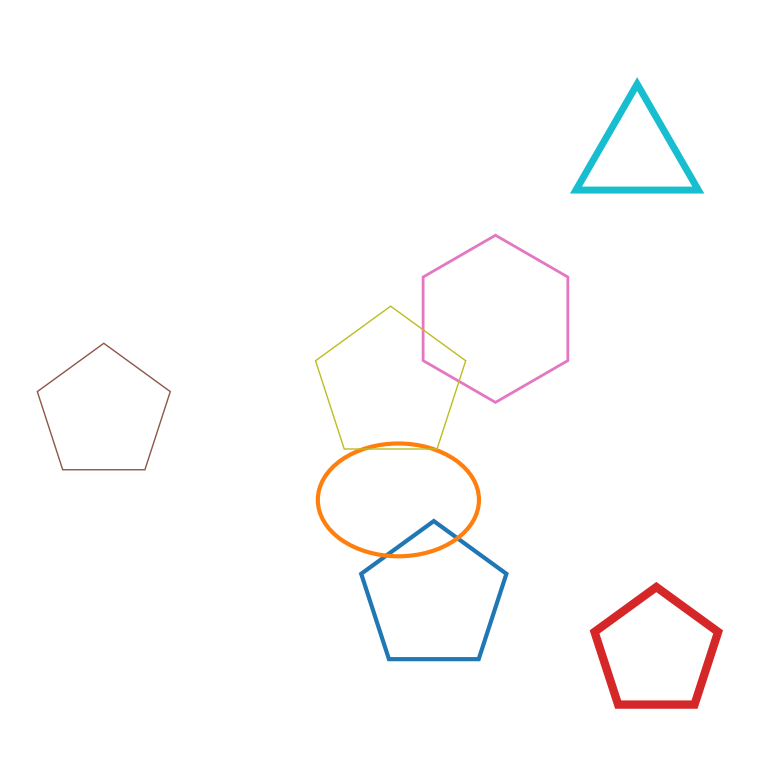[{"shape": "pentagon", "thickness": 1.5, "radius": 0.5, "center": [0.563, 0.224]}, {"shape": "oval", "thickness": 1.5, "radius": 0.52, "center": [0.517, 0.351]}, {"shape": "pentagon", "thickness": 3, "radius": 0.42, "center": [0.852, 0.153]}, {"shape": "pentagon", "thickness": 0.5, "radius": 0.45, "center": [0.135, 0.463]}, {"shape": "hexagon", "thickness": 1, "radius": 0.54, "center": [0.643, 0.586]}, {"shape": "pentagon", "thickness": 0.5, "radius": 0.51, "center": [0.507, 0.5]}, {"shape": "triangle", "thickness": 2.5, "radius": 0.46, "center": [0.827, 0.799]}]